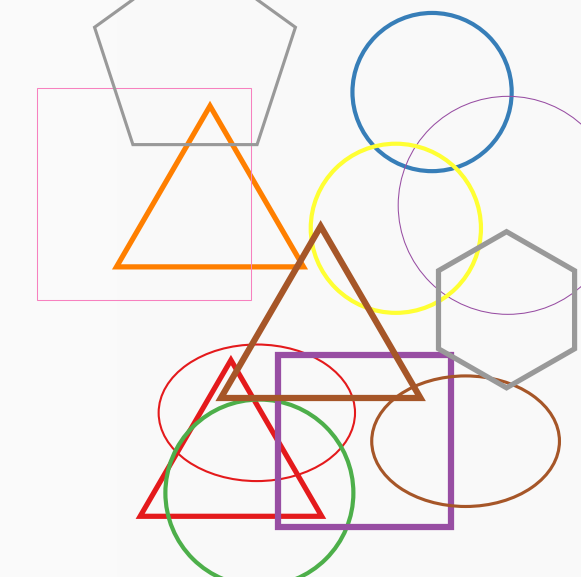[{"shape": "oval", "thickness": 1, "radius": 0.84, "center": [0.442, 0.284]}, {"shape": "triangle", "thickness": 2.5, "radius": 0.9, "center": [0.397, 0.195]}, {"shape": "circle", "thickness": 2, "radius": 0.68, "center": [0.743, 0.84]}, {"shape": "circle", "thickness": 2, "radius": 0.81, "center": [0.446, 0.146]}, {"shape": "circle", "thickness": 0.5, "radius": 0.94, "center": [0.874, 0.644]}, {"shape": "square", "thickness": 3, "radius": 0.74, "center": [0.628, 0.235]}, {"shape": "triangle", "thickness": 2.5, "radius": 0.93, "center": [0.361, 0.63]}, {"shape": "circle", "thickness": 2, "radius": 0.73, "center": [0.681, 0.604]}, {"shape": "oval", "thickness": 1.5, "radius": 0.81, "center": [0.801, 0.235]}, {"shape": "triangle", "thickness": 3, "radius": 0.99, "center": [0.552, 0.409]}, {"shape": "square", "thickness": 0.5, "radius": 0.92, "center": [0.248, 0.663]}, {"shape": "hexagon", "thickness": 2.5, "radius": 0.68, "center": [0.871, 0.463]}, {"shape": "pentagon", "thickness": 1.5, "radius": 0.91, "center": [0.335, 0.896]}]